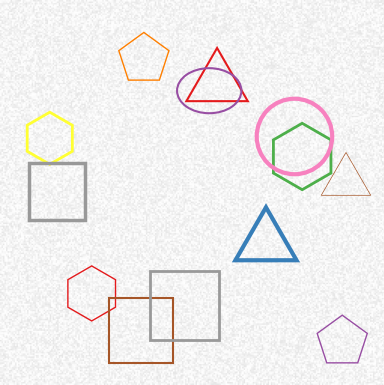[{"shape": "triangle", "thickness": 1.5, "radius": 0.46, "center": [0.564, 0.783]}, {"shape": "hexagon", "thickness": 1, "radius": 0.36, "center": [0.238, 0.238]}, {"shape": "triangle", "thickness": 3, "radius": 0.46, "center": [0.691, 0.37]}, {"shape": "hexagon", "thickness": 2, "radius": 0.43, "center": [0.785, 0.594]}, {"shape": "oval", "thickness": 1.5, "radius": 0.42, "center": [0.543, 0.764]}, {"shape": "pentagon", "thickness": 1, "radius": 0.34, "center": [0.889, 0.113]}, {"shape": "pentagon", "thickness": 1, "radius": 0.34, "center": [0.374, 0.847]}, {"shape": "hexagon", "thickness": 2, "radius": 0.34, "center": [0.129, 0.641]}, {"shape": "triangle", "thickness": 0.5, "radius": 0.37, "center": [0.899, 0.53]}, {"shape": "square", "thickness": 1.5, "radius": 0.42, "center": [0.366, 0.142]}, {"shape": "circle", "thickness": 3, "radius": 0.49, "center": [0.765, 0.645]}, {"shape": "square", "thickness": 2.5, "radius": 0.37, "center": [0.148, 0.503]}, {"shape": "square", "thickness": 2, "radius": 0.45, "center": [0.479, 0.207]}]